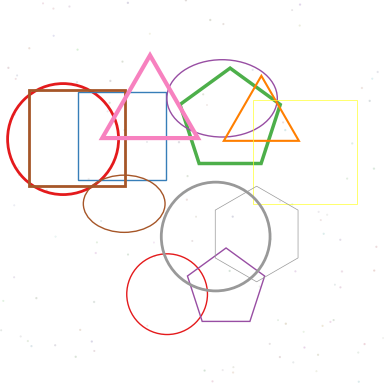[{"shape": "circle", "thickness": 1, "radius": 0.52, "center": [0.434, 0.236]}, {"shape": "circle", "thickness": 2, "radius": 0.72, "center": [0.164, 0.639]}, {"shape": "square", "thickness": 1, "radius": 0.57, "center": [0.318, 0.647]}, {"shape": "pentagon", "thickness": 2.5, "radius": 0.68, "center": [0.598, 0.686]}, {"shape": "oval", "thickness": 1, "radius": 0.72, "center": [0.577, 0.745]}, {"shape": "pentagon", "thickness": 1, "radius": 0.53, "center": [0.587, 0.25]}, {"shape": "triangle", "thickness": 1.5, "radius": 0.56, "center": [0.679, 0.69]}, {"shape": "square", "thickness": 0.5, "radius": 0.67, "center": [0.793, 0.606]}, {"shape": "square", "thickness": 2, "radius": 0.62, "center": [0.2, 0.641]}, {"shape": "oval", "thickness": 1, "radius": 0.53, "center": [0.323, 0.471]}, {"shape": "triangle", "thickness": 3, "radius": 0.72, "center": [0.39, 0.713]}, {"shape": "circle", "thickness": 2, "radius": 0.71, "center": [0.56, 0.386]}, {"shape": "hexagon", "thickness": 0.5, "radius": 0.62, "center": [0.667, 0.392]}]